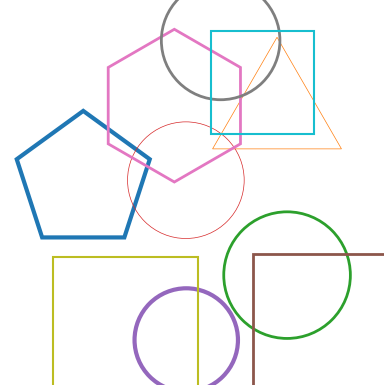[{"shape": "pentagon", "thickness": 3, "radius": 0.91, "center": [0.216, 0.53]}, {"shape": "triangle", "thickness": 0.5, "radius": 0.97, "center": [0.72, 0.71]}, {"shape": "circle", "thickness": 2, "radius": 0.82, "center": [0.746, 0.285]}, {"shape": "circle", "thickness": 0.5, "radius": 0.76, "center": [0.483, 0.532]}, {"shape": "circle", "thickness": 3, "radius": 0.67, "center": [0.484, 0.117]}, {"shape": "square", "thickness": 2, "radius": 0.97, "center": [0.851, 0.147]}, {"shape": "hexagon", "thickness": 2, "radius": 0.99, "center": [0.453, 0.726]}, {"shape": "circle", "thickness": 2, "radius": 0.77, "center": [0.573, 0.895]}, {"shape": "square", "thickness": 1.5, "radius": 0.94, "center": [0.325, 0.144]}, {"shape": "square", "thickness": 1.5, "radius": 0.67, "center": [0.682, 0.786]}]